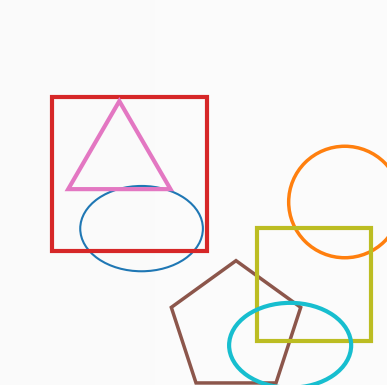[{"shape": "oval", "thickness": 1.5, "radius": 0.79, "center": [0.365, 0.406]}, {"shape": "circle", "thickness": 2.5, "radius": 0.72, "center": [0.89, 0.475]}, {"shape": "square", "thickness": 3, "radius": 1.0, "center": [0.335, 0.547]}, {"shape": "pentagon", "thickness": 2.5, "radius": 0.88, "center": [0.609, 0.147]}, {"shape": "triangle", "thickness": 3, "radius": 0.76, "center": [0.308, 0.585]}, {"shape": "square", "thickness": 3, "radius": 0.74, "center": [0.81, 0.261]}, {"shape": "oval", "thickness": 3, "radius": 0.79, "center": [0.749, 0.103]}]